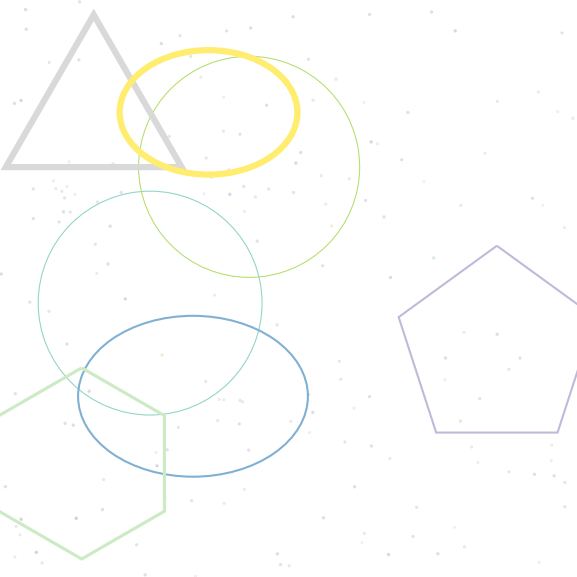[{"shape": "circle", "thickness": 0.5, "radius": 0.97, "center": [0.26, 0.474]}, {"shape": "pentagon", "thickness": 1, "radius": 0.89, "center": [0.86, 0.395]}, {"shape": "oval", "thickness": 1, "radius": 0.99, "center": [0.334, 0.313]}, {"shape": "circle", "thickness": 0.5, "radius": 0.96, "center": [0.431, 0.71]}, {"shape": "triangle", "thickness": 3, "radius": 0.88, "center": [0.162, 0.798]}, {"shape": "hexagon", "thickness": 1.5, "radius": 0.83, "center": [0.141, 0.197]}, {"shape": "oval", "thickness": 3, "radius": 0.77, "center": [0.361, 0.805]}]